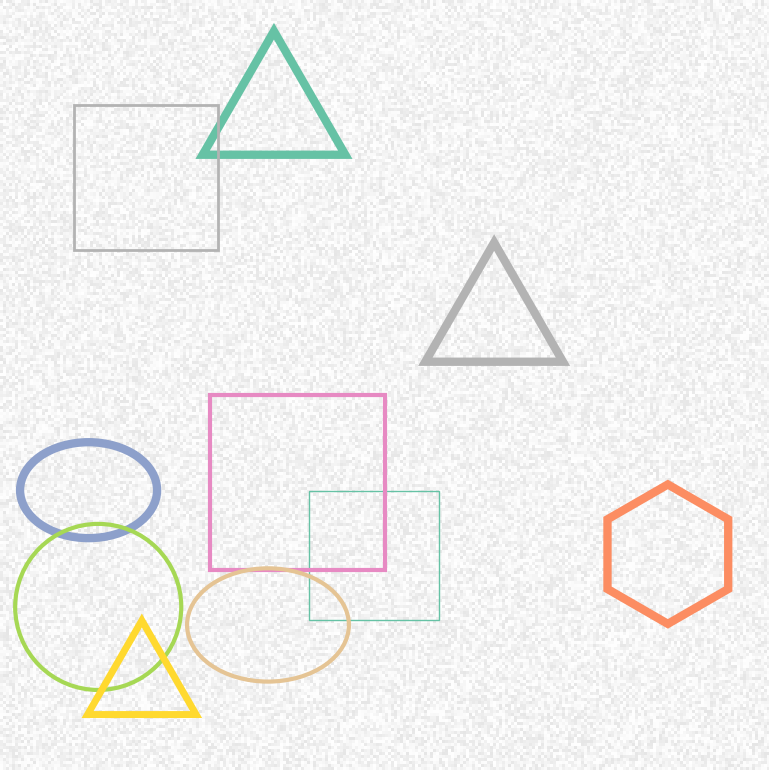[{"shape": "triangle", "thickness": 3, "radius": 0.53, "center": [0.356, 0.853]}, {"shape": "square", "thickness": 0.5, "radius": 0.42, "center": [0.486, 0.278]}, {"shape": "hexagon", "thickness": 3, "radius": 0.45, "center": [0.867, 0.28]}, {"shape": "oval", "thickness": 3, "radius": 0.44, "center": [0.115, 0.363]}, {"shape": "square", "thickness": 1.5, "radius": 0.57, "center": [0.386, 0.373]}, {"shape": "circle", "thickness": 1.5, "radius": 0.54, "center": [0.128, 0.212]}, {"shape": "triangle", "thickness": 2.5, "radius": 0.41, "center": [0.184, 0.113]}, {"shape": "oval", "thickness": 1.5, "radius": 0.53, "center": [0.348, 0.188]}, {"shape": "triangle", "thickness": 3, "radius": 0.52, "center": [0.642, 0.582]}, {"shape": "square", "thickness": 1, "radius": 0.47, "center": [0.19, 0.769]}]